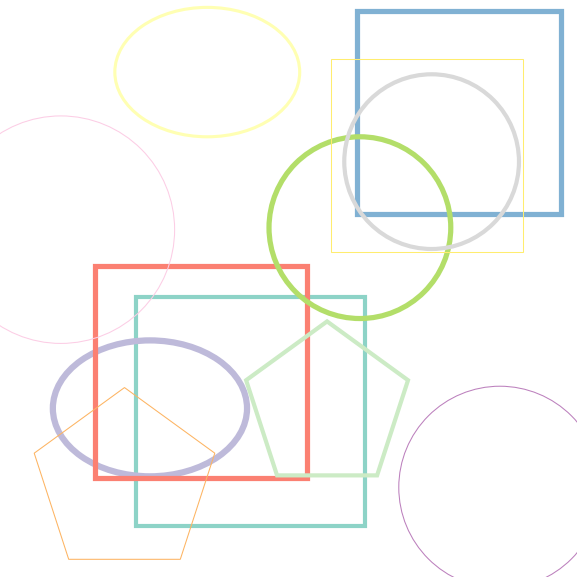[{"shape": "square", "thickness": 2, "radius": 0.99, "center": [0.434, 0.286]}, {"shape": "oval", "thickness": 1.5, "radius": 0.8, "center": [0.359, 0.874]}, {"shape": "oval", "thickness": 3, "radius": 0.84, "center": [0.26, 0.292]}, {"shape": "square", "thickness": 2.5, "radius": 0.92, "center": [0.348, 0.354]}, {"shape": "square", "thickness": 2.5, "radius": 0.88, "center": [0.795, 0.805]}, {"shape": "pentagon", "thickness": 0.5, "radius": 0.82, "center": [0.216, 0.164]}, {"shape": "circle", "thickness": 2.5, "radius": 0.79, "center": [0.623, 0.605]}, {"shape": "circle", "thickness": 0.5, "radius": 0.98, "center": [0.105, 0.601]}, {"shape": "circle", "thickness": 2, "radius": 0.76, "center": [0.747, 0.719]}, {"shape": "circle", "thickness": 0.5, "radius": 0.88, "center": [0.866, 0.155]}, {"shape": "pentagon", "thickness": 2, "radius": 0.74, "center": [0.566, 0.295]}, {"shape": "square", "thickness": 0.5, "radius": 0.83, "center": [0.739, 0.73]}]